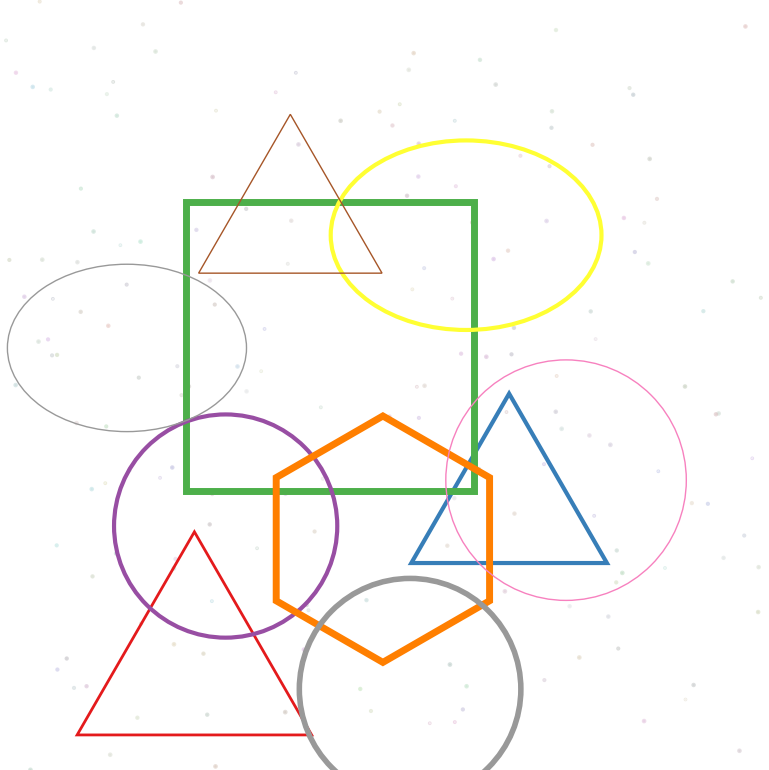[{"shape": "triangle", "thickness": 1, "radius": 0.88, "center": [0.252, 0.133]}, {"shape": "triangle", "thickness": 1.5, "radius": 0.73, "center": [0.661, 0.342]}, {"shape": "square", "thickness": 2.5, "radius": 0.94, "center": [0.428, 0.55]}, {"shape": "circle", "thickness": 1.5, "radius": 0.72, "center": [0.293, 0.317]}, {"shape": "hexagon", "thickness": 2.5, "radius": 0.8, "center": [0.497, 0.3]}, {"shape": "oval", "thickness": 1.5, "radius": 0.88, "center": [0.605, 0.695]}, {"shape": "triangle", "thickness": 0.5, "radius": 0.69, "center": [0.377, 0.714]}, {"shape": "circle", "thickness": 0.5, "radius": 0.78, "center": [0.735, 0.376]}, {"shape": "oval", "thickness": 0.5, "radius": 0.78, "center": [0.165, 0.548]}, {"shape": "circle", "thickness": 2, "radius": 0.72, "center": [0.533, 0.105]}]